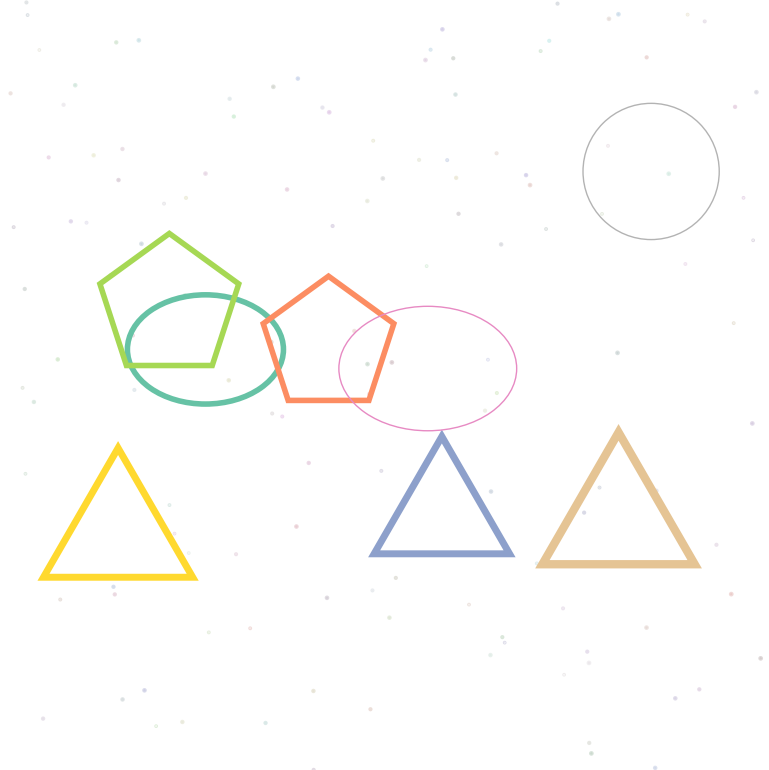[{"shape": "oval", "thickness": 2, "radius": 0.51, "center": [0.267, 0.546]}, {"shape": "pentagon", "thickness": 2, "radius": 0.45, "center": [0.427, 0.552]}, {"shape": "triangle", "thickness": 2.5, "radius": 0.51, "center": [0.574, 0.332]}, {"shape": "oval", "thickness": 0.5, "radius": 0.58, "center": [0.556, 0.521]}, {"shape": "pentagon", "thickness": 2, "radius": 0.47, "center": [0.22, 0.602]}, {"shape": "triangle", "thickness": 2.5, "radius": 0.56, "center": [0.153, 0.306]}, {"shape": "triangle", "thickness": 3, "radius": 0.57, "center": [0.803, 0.324]}, {"shape": "circle", "thickness": 0.5, "radius": 0.44, "center": [0.846, 0.777]}]